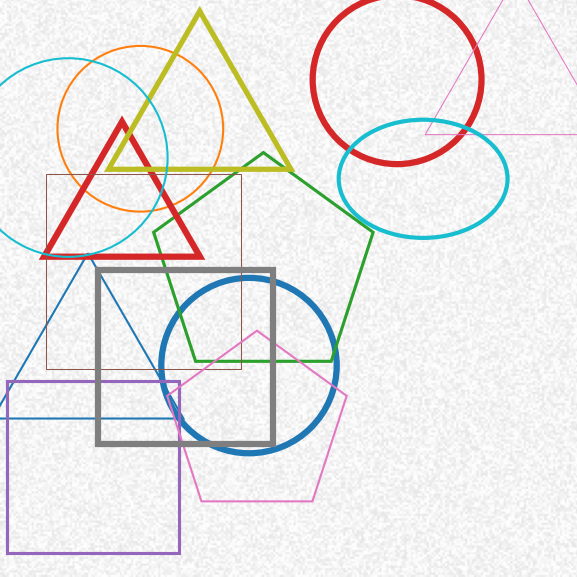[{"shape": "circle", "thickness": 3, "radius": 0.76, "center": [0.431, 0.366]}, {"shape": "triangle", "thickness": 1, "radius": 0.95, "center": [0.152, 0.37]}, {"shape": "circle", "thickness": 1, "radius": 0.72, "center": [0.243, 0.776]}, {"shape": "pentagon", "thickness": 1.5, "radius": 1.0, "center": [0.456, 0.535]}, {"shape": "triangle", "thickness": 3, "radius": 0.78, "center": [0.211, 0.633]}, {"shape": "circle", "thickness": 3, "radius": 0.73, "center": [0.688, 0.861]}, {"shape": "square", "thickness": 1.5, "radius": 0.75, "center": [0.161, 0.191]}, {"shape": "square", "thickness": 0.5, "radius": 0.84, "center": [0.249, 0.528]}, {"shape": "triangle", "thickness": 0.5, "radius": 0.9, "center": [0.893, 0.856]}, {"shape": "pentagon", "thickness": 1, "radius": 0.82, "center": [0.445, 0.263]}, {"shape": "square", "thickness": 3, "radius": 0.76, "center": [0.321, 0.381]}, {"shape": "triangle", "thickness": 2.5, "radius": 0.91, "center": [0.346, 0.797]}, {"shape": "oval", "thickness": 2, "radius": 0.73, "center": [0.733, 0.69]}, {"shape": "circle", "thickness": 1, "radius": 0.86, "center": [0.118, 0.726]}]